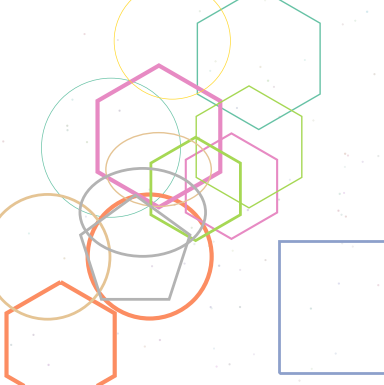[{"shape": "hexagon", "thickness": 1, "radius": 0.92, "center": [0.672, 0.848]}, {"shape": "circle", "thickness": 0.5, "radius": 0.9, "center": [0.288, 0.616]}, {"shape": "hexagon", "thickness": 3, "radius": 0.81, "center": [0.157, 0.105]}, {"shape": "circle", "thickness": 3, "radius": 0.81, "center": [0.389, 0.334]}, {"shape": "square", "thickness": 2, "radius": 0.86, "center": [0.896, 0.203]}, {"shape": "hexagon", "thickness": 3, "radius": 0.92, "center": [0.413, 0.646]}, {"shape": "hexagon", "thickness": 1.5, "radius": 0.68, "center": [0.601, 0.517]}, {"shape": "hexagon", "thickness": 2, "radius": 0.67, "center": [0.508, 0.509]}, {"shape": "hexagon", "thickness": 1, "radius": 0.79, "center": [0.647, 0.618]}, {"shape": "circle", "thickness": 0.5, "radius": 0.76, "center": [0.448, 0.893]}, {"shape": "oval", "thickness": 1, "radius": 0.68, "center": [0.412, 0.56]}, {"shape": "circle", "thickness": 2, "radius": 0.81, "center": [0.124, 0.333]}, {"shape": "pentagon", "thickness": 2, "radius": 0.75, "center": [0.351, 0.343]}, {"shape": "oval", "thickness": 2, "radius": 0.82, "center": [0.371, 0.448]}]